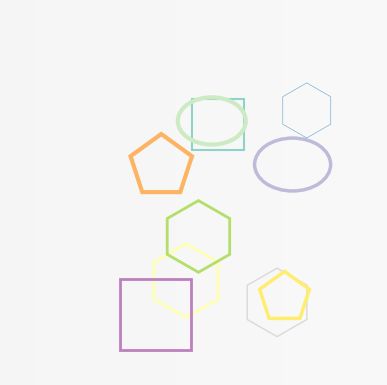[{"shape": "square", "thickness": 1.5, "radius": 0.33, "center": [0.563, 0.676]}, {"shape": "hexagon", "thickness": 2, "radius": 0.48, "center": [0.48, 0.271]}, {"shape": "oval", "thickness": 2.5, "radius": 0.49, "center": [0.755, 0.573]}, {"shape": "hexagon", "thickness": 0.5, "radius": 0.36, "center": [0.792, 0.713]}, {"shape": "pentagon", "thickness": 3, "radius": 0.42, "center": [0.416, 0.568]}, {"shape": "hexagon", "thickness": 2, "radius": 0.47, "center": [0.512, 0.386]}, {"shape": "hexagon", "thickness": 1, "radius": 0.44, "center": [0.715, 0.215]}, {"shape": "square", "thickness": 2, "radius": 0.46, "center": [0.401, 0.183]}, {"shape": "oval", "thickness": 3, "radius": 0.44, "center": [0.547, 0.686]}, {"shape": "pentagon", "thickness": 2.5, "radius": 0.34, "center": [0.734, 0.228]}]